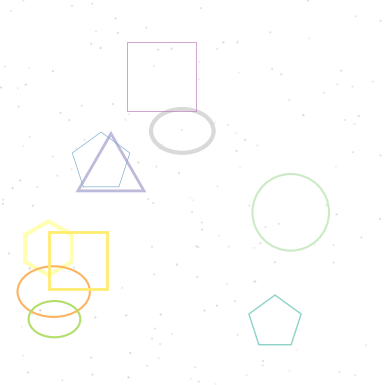[{"shape": "pentagon", "thickness": 1, "radius": 0.36, "center": [0.714, 0.162]}, {"shape": "hexagon", "thickness": 3, "radius": 0.35, "center": [0.126, 0.355]}, {"shape": "triangle", "thickness": 2, "radius": 0.5, "center": [0.288, 0.554]}, {"shape": "pentagon", "thickness": 0.5, "radius": 0.39, "center": [0.263, 0.578]}, {"shape": "oval", "thickness": 1.5, "radius": 0.47, "center": [0.139, 0.243]}, {"shape": "oval", "thickness": 1.5, "radius": 0.34, "center": [0.141, 0.171]}, {"shape": "oval", "thickness": 3, "radius": 0.41, "center": [0.474, 0.66]}, {"shape": "square", "thickness": 0.5, "radius": 0.45, "center": [0.42, 0.802]}, {"shape": "circle", "thickness": 1.5, "radius": 0.5, "center": [0.755, 0.448]}, {"shape": "square", "thickness": 2, "radius": 0.37, "center": [0.202, 0.323]}]